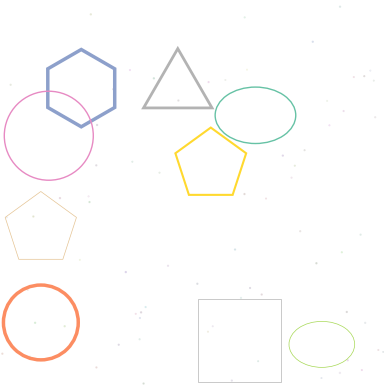[{"shape": "oval", "thickness": 1, "radius": 0.52, "center": [0.664, 0.701]}, {"shape": "circle", "thickness": 2.5, "radius": 0.49, "center": [0.106, 0.162]}, {"shape": "hexagon", "thickness": 2.5, "radius": 0.5, "center": [0.211, 0.771]}, {"shape": "circle", "thickness": 1, "radius": 0.58, "center": [0.127, 0.647]}, {"shape": "oval", "thickness": 0.5, "radius": 0.43, "center": [0.836, 0.106]}, {"shape": "pentagon", "thickness": 1.5, "radius": 0.48, "center": [0.547, 0.572]}, {"shape": "pentagon", "thickness": 0.5, "radius": 0.49, "center": [0.106, 0.405]}, {"shape": "triangle", "thickness": 2, "radius": 0.51, "center": [0.462, 0.771]}, {"shape": "square", "thickness": 0.5, "radius": 0.54, "center": [0.621, 0.116]}]